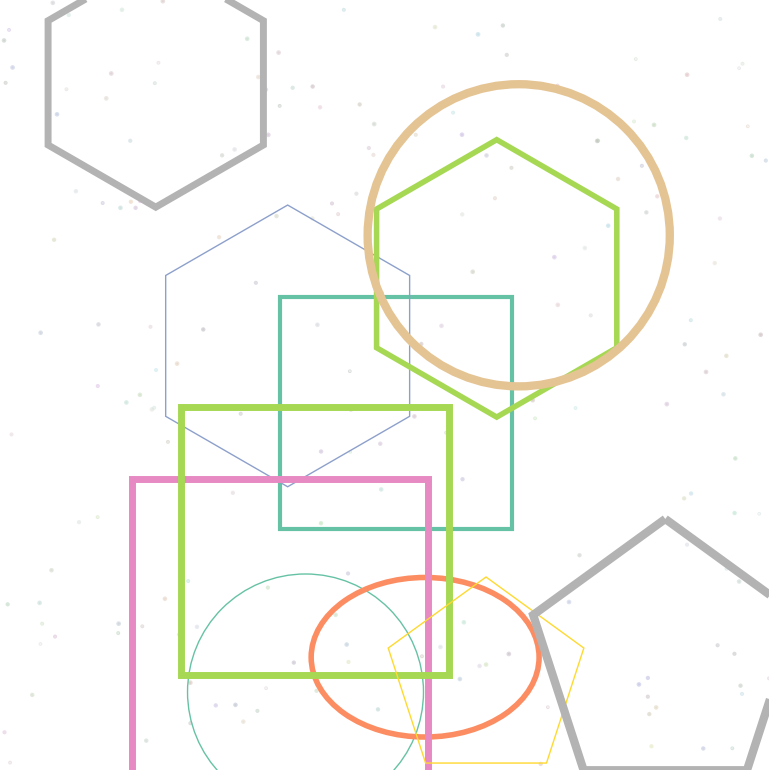[{"shape": "circle", "thickness": 0.5, "radius": 0.77, "center": [0.397, 0.101]}, {"shape": "square", "thickness": 1.5, "radius": 0.75, "center": [0.514, 0.464]}, {"shape": "oval", "thickness": 2, "radius": 0.74, "center": [0.552, 0.146]}, {"shape": "hexagon", "thickness": 0.5, "radius": 0.91, "center": [0.374, 0.551]}, {"shape": "square", "thickness": 2.5, "radius": 0.96, "center": [0.364, 0.186]}, {"shape": "square", "thickness": 2.5, "radius": 0.87, "center": [0.409, 0.298]}, {"shape": "hexagon", "thickness": 2, "radius": 0.9, "center": [0.645, 0.638]}, {"shape": "pentagon", "thickness": 0.5, "radius": 0.67, "center": [0.631, 0.117]}, {"shape": "circle", "thickness": 3, "radius": 0.98, "center": [0.674, 0.694]}, {"shape": "hexagon", "thickness": 2.5, "radius": 0.81, "center": [0.202, 0.892]}, {"shape": "pentagon", "thickness": 3, "radius": 0.9, "center": [0.864, 0.146]}]